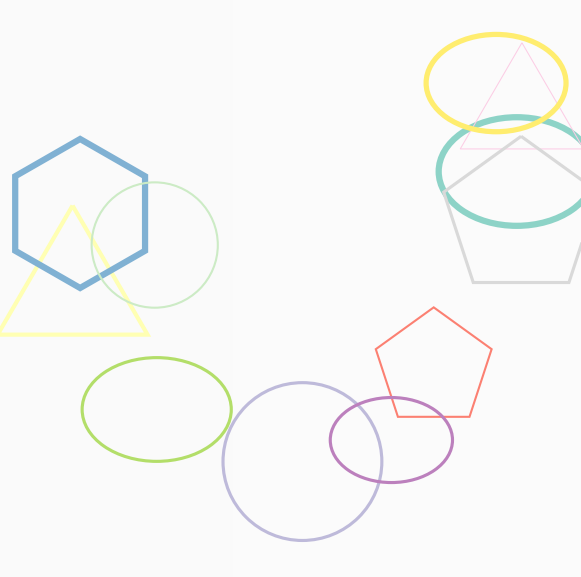[{"shape": "oval", "thickness": 3, "radius": 0.67, "center": [0.889, 0.702]}, {"shape": "triangle", "thickness": 2, "radius": 0.74, "center": [0.125, 0.494]}, {"shape": "circle", "thickness": 1.5, "radius": 0.68, "center": [0.52, 0.2]}, {"shape": "pentagon", "thickness": 1, "radius": 0.52, "center": [0.746, 0.362]}, {"shape": "hexagon", "thickness": 3, "radius": 0.64, "center": [0.138, 0.629]}, {"shape": "oval", "thickness": 1.5, "radius": 0.64, "center": [0.27, 0.29]}, {"shape": "triangle", "thickness": 0.5, "radius": 0.61, "center": [0.898, 0.803]}, {"shape": "pentagon", "thickness": 1.5, "radius": 0.7, "center": [0.896, 0.623]}, {"shape": "oval", "thickness": 1.5, "radius": 0.53, "center": [0.673, 0.237]}, {"shape": "circle", "thickness": 1, "radius": 0.54, "center": [0.266, 0.575]}, {"shape": "oval", "thickness": 2.5, "radius": 0.6, "center": [0.853, 0.855]}]